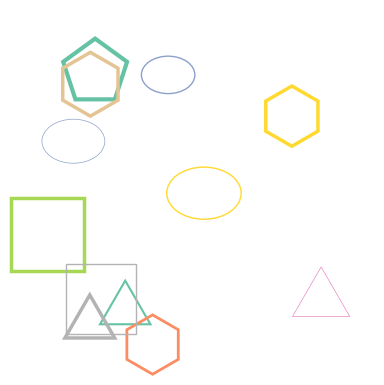[{"shape": "triangle", "thickness": 1.5, "radius": 0.38, "center": [0.325, 0.196]}, {"shape": "pentagon", "thickness": 3, "radius": 0.44, "center": [0.247, 0.813]}, {"shape": "hexagon", "thickness": 2, "radius": 0.39, "center": [0.396, 0.105]}, {"shape": "oval", "thickness": 0.5, "radius": 0.41, "center": [0.191, 0.633]}, {"shape": "oval", "thickness": 1, "radius": 0.35, "center": [0.437, 0.805]}, {"shape": "triangle", "thickness": 0.5, "radius": 0.43, "center": [0.834, 0.221]}, {"shape": "square", "thickness": 2.5, "radius": 0.47, "center": [0.123, 0.391]}, {"shape": "hexagon", "thickness": 2.5, "radius": 0.39, "center": [0.758, 0.698]}, {"shape": "oval", "thickness": 1, "radius": 0.48, "center": [0.53, 0.498]}, {"shape": "hexagon", "thickness": 2.5, "radius": 0.41, "center": [0.235, 0.781]}, {"shape": "triangle", "thickness": 2.5, "radius": 0.37, "center": [0.233, 0.159]}, {"shape": "square", "thickness": 1, "radius": 0.46, "center": [0.262, 0.223]}]